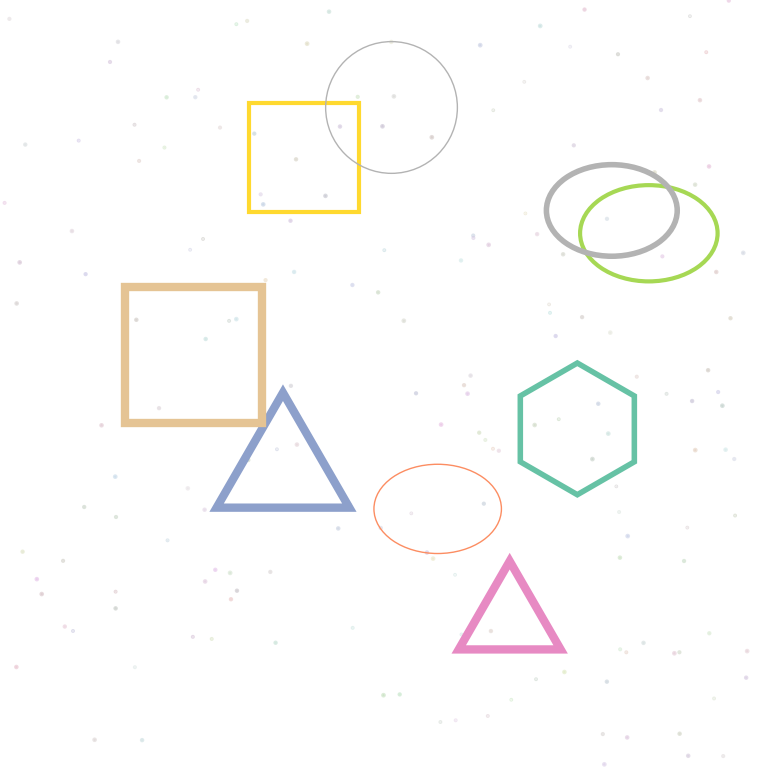[{"shape": "hexagon", "thickness": 2, "radius": 0.43, "center": [0.75, 0.443]}, {"shape": "oval", "thickness": 0.5, "radius": 0.41, "center": [0.568, 0.339]}, {"shape": "triangle", "thickness": 3, "radius": 0.5, "center": [0.367, 0.39]}, {"shape": "triangle", "thickness": 3, "radius": 0.38, "center": [0.662, 0.195]}, {"shape": "oval", "thickness": 1.5, "radius": 0.45, "center": [0.843, 0.697]}, {"shape": "square", "thickness": 1.5, "radius": 0.36, "center": [0.394, 0.795]}, {"shape": "square", "thickness": 3, "radius": 0.44, "center": [0.252, 0.539]}, {"shape": "oval", "thickness": 2, "radius": 0.42, "center": [0.795, 0.727]}, {"shape": "circle", "thickness": 0.5, "radius": 0.43, "center": [0.508, 0.86]}]